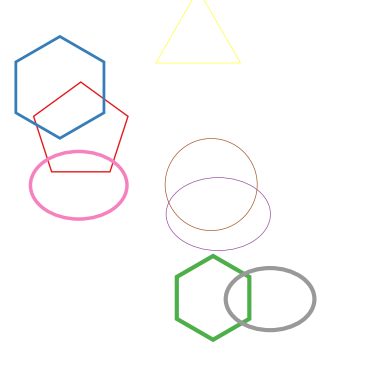[{"shape": "pentagon", "thickness": 1, "radius": 0.64, "center": [0.21, 0.658]}, {"shape": "hexagon", "thickness": 2, "radius": 0.66, "center": [0.156, 0.773]}, {"shape": "hexagon", "thickness": 3, "radius": 0.54, "center": [0.553, 0.226]}, {"shape": "oval", "thickness": 0.5, "radius": 0.68, "center": [0.567, 0.444]}, {"shape": "triangle", "thickness": 0.5, "radius": 0.64, "center": [0.515, 0.9]}, {"shape": "circle", "thickness": 0.5, "radius": 0.6, "center": [0.549, 0.521]}, {"shape": "oval", "thickness": 2.5, "radius": 0.63, "center": [0.204, 0.519]}, {"shape": "oval", "thickness": 3, "radius": 0.58, "center": [0.702, 0.223]}]